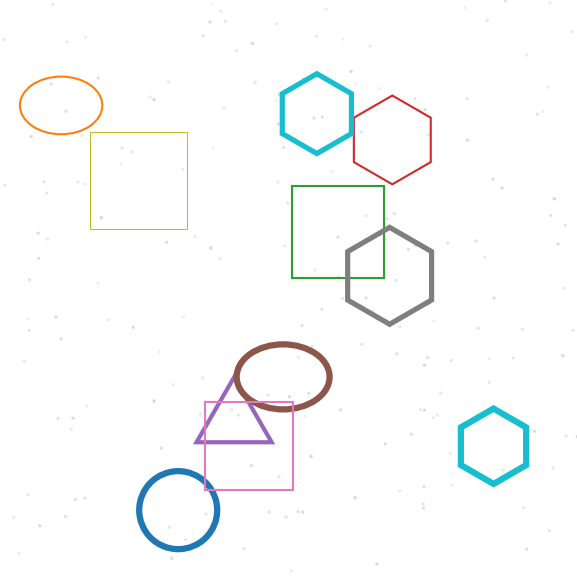[{"shape": "circle", "thickness": 3, "radius": 0.34, "center": [0.309, 0.116]}, {"shape": "oval", "thickness": 1, "radius": 0.36, "center": [0.106, 0.817]}, {"shape": "square", "thickness": 1, "radius": 0.4, "center": [0.586, 0.597]}, {"shape": "hexagon", "thickness": 1, "radius": 0.38, "center": [0.679, 0.757]}, {"shape": "triangle", "thickness": 2, "radius": 0.38, "center": [0.405, 0.271]}, {"shape": "oval", "thickness": 3, "radius": 0.4, "center": [0.49, 0.347]}, {"shape": "square", "thickness": 1, "radius": 0.38, "center": [0.432, 0.227]}, {"shape": "hexagon", "thickness": 2.5, "radius": 0.42, "center": [0.675, 0.522]}, {"shape": "square", "thickness": 0.5, "radius": 0.42, "center": [0.24, 0.686]}, {"shape": "hexagon", "thickness": 2.5, "radius": 0.35, "center": [0.549, 0.802]}, {"shape": "hexagon", "thickness": 3, "radius": 0.33, "center": [0.855, 0.226]}]